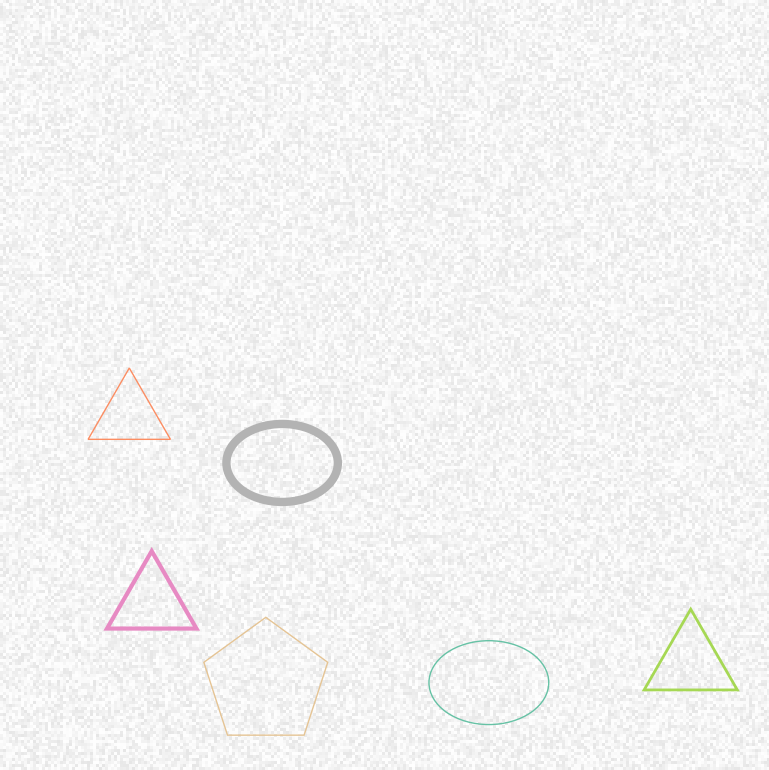[{"shape": "oval", "thickness": 0.5, "radius": 0.39, "center": [0.635, 0.113]}, {"shape": "triangle", "thickness": 0.5, "radius": 0.31, "center": [0.168, 0.46]}, {"shape": "triangle", "thickness": 1.5, "radius": 0.34, "center": [0.197, 0.217]}, {"shape": "triangle", "thickness": 1, "radius": 0.35, "center": [0.897, 0.139]}, {"shape": "pentagon", "thickness": 0.5, "radius": 0.42, "center": [0.345, 0.114]}, {"shape": "oval", "thickness": 3, "radius": 0.36, "center": [0.366, 0.399]}]